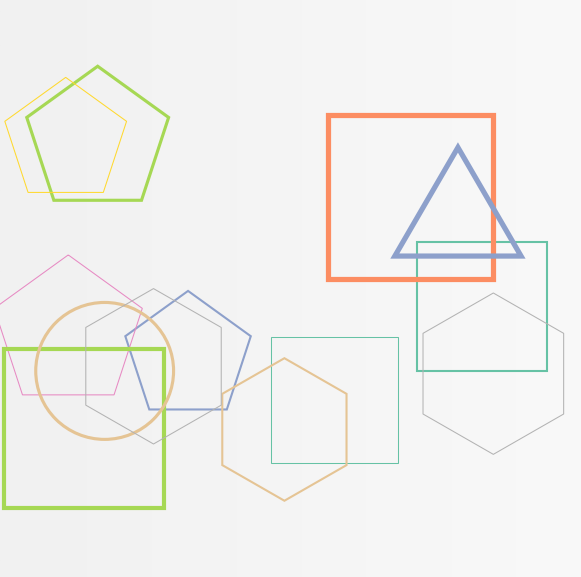[{"shape": "square", "thickness": 1, "radius": 0.56, "center": [0.829, 0.469]}, {"shape": "square", "thickness": 0.5, "radius": 0.55, "center": [0.576, 0.306]}, {"shape": "square", "thickness": 2.5, "radius": 0.71, "center": [0.706, 0.658]}, {"shape": "pentagon", "thickness": 1, "radius": 0.57, "center": [0.324, 0.382]}, {"shape": "triangle", "thickness": 2.5, "radius": 0.63, "center": [0.788, 0.618]}, {"shape": "pentagon", "thickness": 0.5, "radius": 0.67, "center": [0.117, 0.424]}, {"shape": "pentagon", "thickness": 1.5, "radius": 0.64, "center": [0.168, 0.756]}, {"shape": "square", "thickness": 2, "radius": 0.69, "center": [0.144, 0.258]}, {"shape": "pentagon", "thickness": 0.5, "radius": 0.55, "center": [0.113, 0.755]}, {"shape": "hexagon", "thickness": 1, "radius": 0.62, "center": [0.489, 0.255]}, {"shape": "circle", "thickness": 1.5, "radius": 0.59, "center": [0.18, 0.357]}, {"shape": "hexagon", "thickness": 0.5, "radius": 0.7, "center": [0.849, 0.352]}, {"shape": "hexagon", "thickness": 0.5, "radius": 0.67, "center": [0.264, 0.365]}]